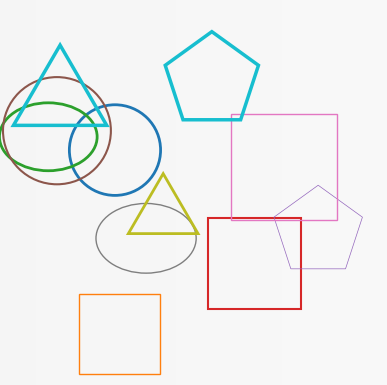[{"shape": "circle", "thickness": 2, "radius": 0.59, "center": [0.297, 0.61]}, {"shape": "square", "thickness": 1, "radius": 0.52, "center": [0.309, 0.132]}, {"shape": "oval", "thickness": 2, "radius": 0.63, "center": [0.125, 0.645]}, {"shape": "square", "thickness": 1.5, "radius": 0.59, "center": [0.657, 0.315]}, {"shape": "pentagon", "thickness": 0.5, "radius": 0.6, "center": [0.821, 0.399]}, {"shape": "circle", "thickness": 1.5, "radius": 0.7, "center": [0.147, 0.661]}, {"shape": "square", "thickness": 1, "radius": 0.69, "center": [0.733, 0.567]}, {"shape": "oval", "thickness": 1, "radius": 0.65, "center": [0.377, 0.381]}, {"shape": "triangle", "thickness": 2, "radius": 0.52, "center": [0.421, 0.445]}, {"shape": "pentagon", "thickness": 2.5, "radius": 0.63, "center": [0.547, 0.791]}, {"shape": "triangle", "thickness": 2.5, "radius": 0.69, "center": [0.155, 0.744]}]